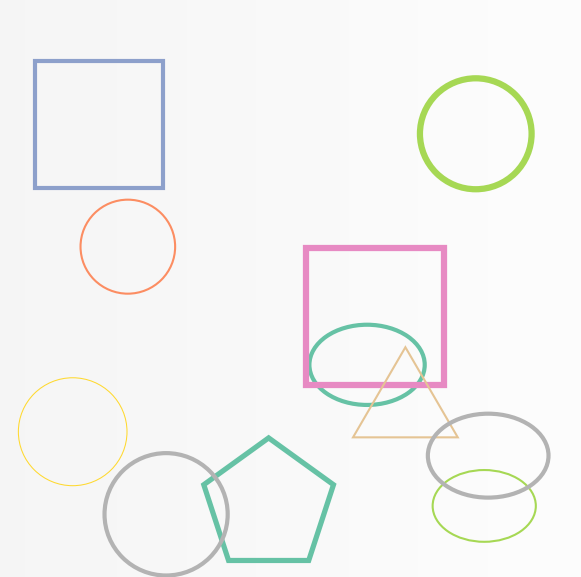[{"shape": "pentagon", "thickness": 2.5, "radius": 0.59, "center": [0.462, 0.124]}, {"shape": "oval", "thickness": 2, "radius": 0.5, "center": [0.632, 0.367]}, {"shape": "circle", "thickness": 1, "radius": 0.41, "center": [0.22, 0.572]}, {"shape": "square", "thickness": 2, "radius": 0.55, "center": [0.17, 0.784]}, {"shape": "square", "thickness": 3, "radius": 0.59, "center": [0.646, 0.452]}, {"shape": "circle", "thickness": 3, "radius": 0.48, "center": [0.819, 0.767]}, {"shape": "oval", "thickness": 1, "radius": 0.44, "center": [0.833, 0.123]}, {"shape": "circle", "thickness": 0.5, "radius": 0.47, "center": [0.125, 0.252]}, {"shape": "triangle", "thickness": 1, "radius": 0.52, "center": [0.697, 0.294]}, {"shape": "oval", "thickness": 2, "radius": 0.52, "center": [0.84, 0.21]}, {"shape": "circle", "thickness": 2, "radius": 0.53, "center": [0.286, 0.109]}]